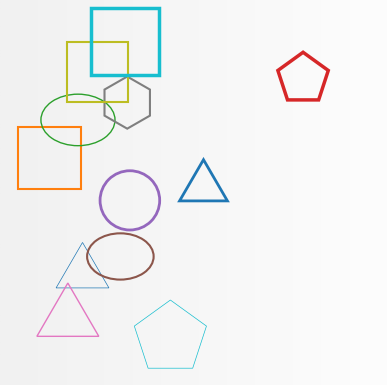[{"shape": "triangle", "thickness": 2, "radius": 0.36, "center": [0.525, 0.514]}, {"shape": "triangle", "thickness": 0.5, "radius": 0.39, "center": [0.213, 0.292]}, {"shape": "square", "thickness": 1.5, "radius": 0.4, "center": [0.128, 0.589]}, {"shape": "oval", "thickness": 1, "radius": 0.48, "center": [0.201, 0.688]}, {"shape": "pentagon", "thickness": 2.5, "radius": 0.34, "center": [0.782, 0.796]}, {"shape": "circle", "thickness": 2, "radius": 0.38, "center": [0.335, 0.48]}, {"shape": "oval", "thickness": 1.5, "radius": 0.43, "center": [0.311, 0.334]}, {"shape": "triangle", "thickness": 1, "radius": 0.46, "center": [0.175, 0.173]}, {"shape": "hexagon", "thickness": 1.5, "radius": 0.34, "center": [0.328, 0.734]}, {"shape": "square", "thickness": 1.5, "radius": 0.39, "center": [0.252, 0.813]}, {"shape": "square", "thickness": 2.5, "radius": 0.44, "center": [0.323, 0.893]}, {"shape": "pentagon", "thickness": 0.5, "radius": 0.49, "center": [0.44, 0.123]}]